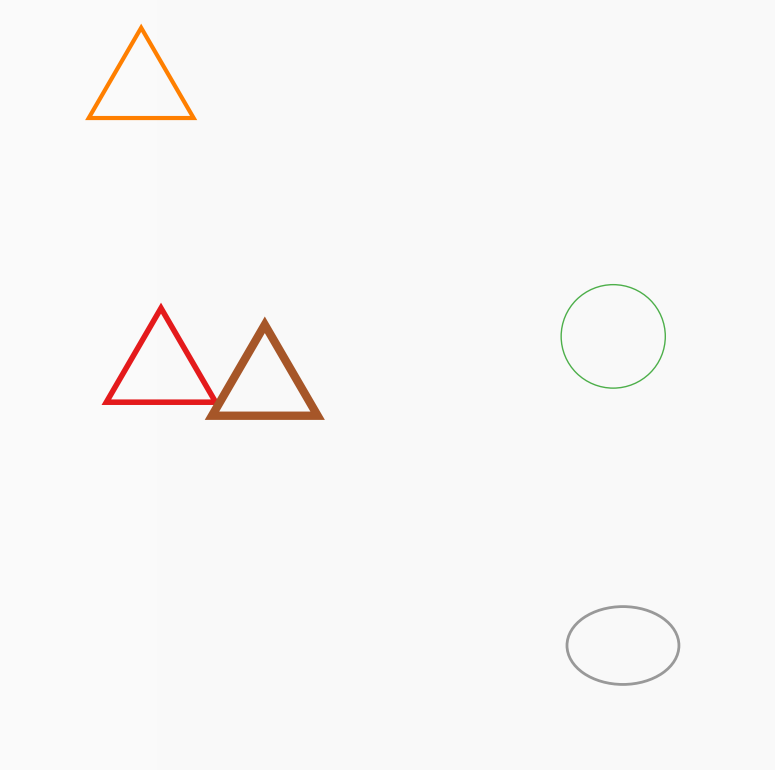[{"shape": "triangle", "thickness": 2, "radius": 0.41, "center": [0.208, 0.518]}, {"shape": "circle", "thickness": 0.5, "radius": 0.34, "center": [0.791, 0.563]}, {"shape": "triangle", "thickness": 1.5, "radius": 0.39, "center": [0.182, 0.886]}, {"shape": "triangle", "thickness": 3, "radius": 0.39, "center": [0.342, 0.499]}, {"shape": "oval", "thickness": 1, "radius": 0.36, "center": [0.804, 0.162]}]